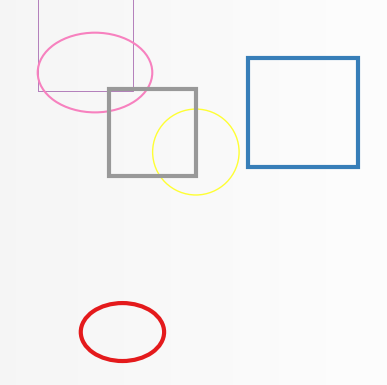[{"shape": "oval", "thickness": 3, "radius": 0.54, "center": [0.316, 0.138]}, {"shape": "square", "thickness": 3, "radius": 0.71, "center": [0.781, 0.708]}, {"shape": "square", "thickness": 0.5, "radius": 0.61, "center": [0.22, 0.885]}, {"shape": "circle", "thickness": 1, "radius": 0.56, "center": [0.505, 0.605]}, {"shape": "oval", "thickness": 1.5, "radius": 0.74, "center": [0.245, 0.812]}, {"shape": "square", "thickness": 3, "radius": 0.56, "center": [0.394, 0.655]}]